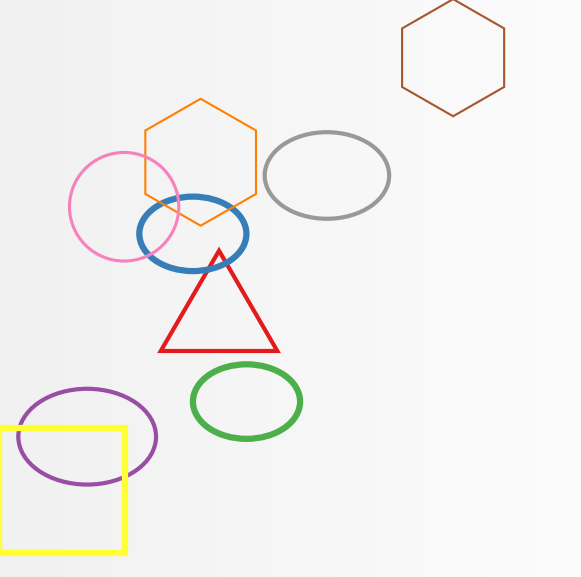[{"shape": "triangle", "thickness": 2, "radius": 0.58, "center": [0.377, 0.449]}, {"shape": "oval", "thickness": 3, "radius": 0.46, "center": [0.332, 0.594]}, {"shape": "oval", "thickness": 3, "radius": 0.46, "center": [0.424, 0.304]}, {"shape": "oval", "thickness": 2, "radius": 0.59, "center": [0.15, 0.243]}, {"shape": "hexagon", "thickness": 1, "radius": 0.55, "center": [0.345, 0.718]}, {"shape": "square", "thickness": 3, "radius": 0.54, "center": [0.107, 0.15]}, {"shape": "hexagon", "thickness": 1, "radius": 0.51, "center": [0.78, 0.899]}, {"shape": "circle", "thickness": 1.5, "radius": 0.47, "center": [0.214, 0.641]}, {"shape": "oval", "thickness": 2, "radius": 0.54, "center": [0.562, 0.695]}]